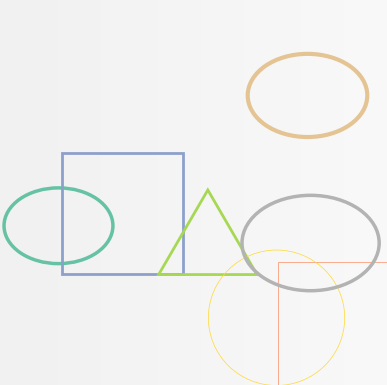[{"shape": "oval", "thickness": 2.5, "radius": 0.7, "center": [0.151, 0.414]}, {"shape": "square", "thickness": 0.5, "radius": 0.82, "center": [0.881, 0.157]}, {"shape": "square", "thickness": 2, "radius": 0.78, "center": [0.315, 0.446]}, {"shape": "triangle", "thickness": 2, "radius": 0.73, "center": [0.536, 0.36]}, {"shape": "circle", "thickness": 0.5, "radius": 0.88, "center": [0.714, 0.175]}, {"shape": "oval", "thickness": 3, "radius": 0.77, "center": [0.794, 0.752]}, {"shape": "oval", "thickness": 2.5, "radius": 0.88, "center": [0.802, 0.369]}]